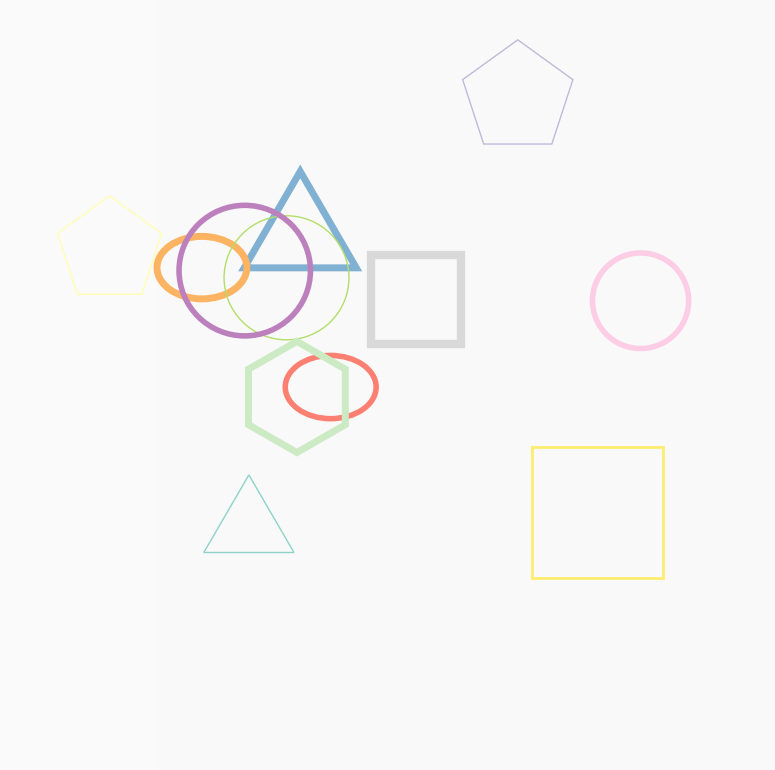[{"shape": "triangle", "thickness": 0.5, "radius": 0.34, "center": [0.321, 0.316]}, {"shape": "pentagon", "thickness": 0.5, "radius": 0.35, "center": [0.141, 0.675]}, {"shape": "pentagon", "thickness": 0.5, "radius": 0.37, "center": [0.668, 0.873]}, {"shape": "oval", "thickness": 2, "radius": 0.29, "center": [0.427, 0.497]}, {"shape": "triangle", "thickness": 2.5, "radius": 0.42, "center": [0.387, 0.694]}, {"shape": "oval", "thickness": 2.5, "radius": 0.29, "center": [0.261, 0.652]}, {"shape": "circle", "thickness": 0.5, "radius": 0.4, "center": [0.37, 0.639]}, {"shape": "circle", "thickness": 2, "radius": 0.31, "center": [0.827, 0.609]}, {"shape": "square", "thickness": 3, "radius": 0.29, "center": [0.537, 0.611]}, {"shape": "circle", "thickness": 2, "radius": 0.42, "center": [0.316, 0.649]}, {"shape": "hexagon", "thickness": 2.5, "radius": 0.36, "center": [0.383, 0.484]}, {"shape": "square", "thickness": 1, "radius": 0.42, "center": [0.771, 0.335]}]